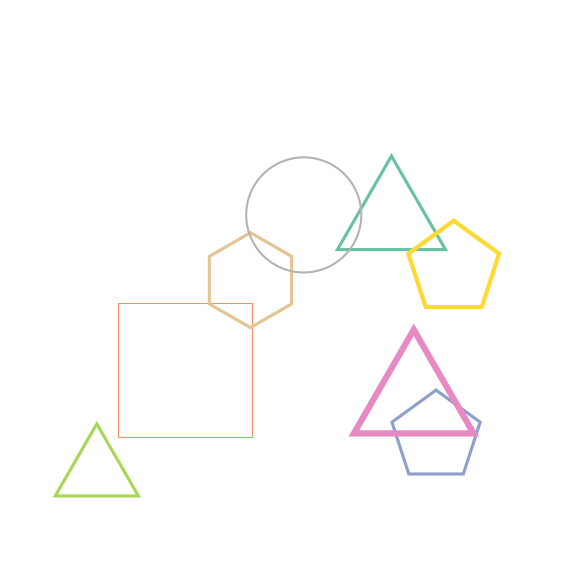[{"shape": "triangle", "thickness": 1.5, "radius": 0.54, "center": [0.678, 0.621]}, {"shape": "square", "thickness": 0.5, "radius": 0.58, "center": [0.321, 0.359]}, {"shape": "pentagon", "thickness": 1.5, "radius": 0.4, "center": [0.755, 0.243]}, {"shape": "triangle", "thickness": 3, "radius": 0.6, "center": [0.716, 0.308]}, {"shape": "triangle", "thickness": 1.5, "radius": 0.42, "center": [0.168, 0.182]}, {"shape": "pentagon", "thickness": 2, "radius": 0.41, "center": [0.786, 0.534]}, {"shape": "hexagon", "thickness": 1.5, "radius": 0.41, "center": [0.434, 0.514]}, {"shape": "circle", "thickness": 1, "radius": 0.5, "center": [0.526, 0.627]}]